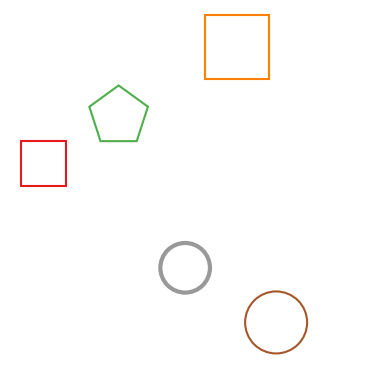[{"shape": "square", "thickness": 1.5, "radius": 0.29, "center": [0.113, 0.575]}, {"shape": "pentagon", "thickness": 1.5, "radius": 0.4, "center": [0.308, 0.698]}, {"shape": "square", "thickness": 1.5, "radius": 0.41, "center": [0.616, 0.879]}, {"shape": "circle", "thickness": 1.5, "radius": 0.4, "center": [0.717, 0.162]}, {"shape": "circle", "thickness": 3, "radius": 0.32, "center": [0.481, 0.304]}]